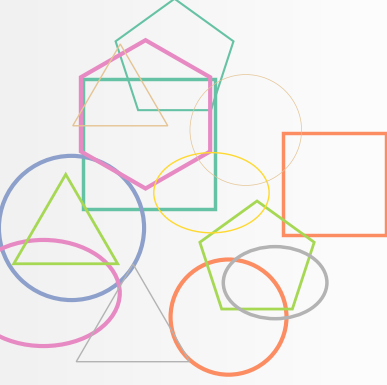[{"shape": "square", "thickness": 2.5, "radius": 0.85, "center": [0.385, 0.626]}, {"shape": "pentagon", "thickness": 1.5, "radius": 0.8, "center": [0.45, 0.843]}, {"shape": "circle", "thickness": 3, "radius": 0.75, "center": [0.59, 0.176]}, {"shape": "square", "thickness": 2.5, "radius": 0.67, "center": [0.863, 0.522]}, {"shape": "circle", "thickness": 3, "radius": 0.94, "center": [0.185, 0.408]}, {"shape": "hexagon", "thickness": 3, "radius": 0.96, "center": [0.376, 0.703]}, {"shape": "oval", "thickness": 3, "radius": 0.98, "center": [0.112, 0.239]}, {"shape": "pentagon", "thickness": 2, "radius": 0.78, "center": [0.663, 0.323]}, {"shape": "triangle", "thickness": 2, "radius": 0.77, "center": [0.17, 0.392]}, {"shape": "oval", "thickness": 1, "radius": 0.74, "center": [0.546, 0.499]}, {"shape": "triangle", "thickness": 1, "radius": 0.71, "center": [0.31, 0.744]}, {"shape": "circle", "thickness": 0.5, "radius": 0.72, "center": [0.634, 0.662]}, {"shape": "triangle", "thickness": 1, "radius": 0.85, "center": [0.343, 0.145]}, {"shape": "oval", "thickness": 2.5, "radius": 0.67, "center": [0.71, 0.266]}]